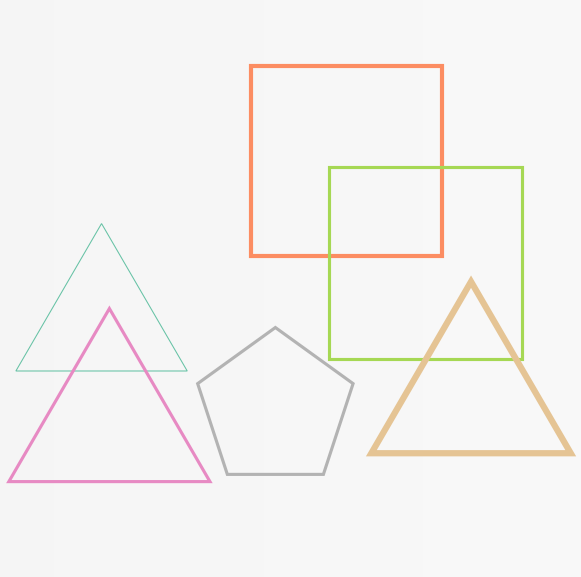[{"shape": "triangle", "thickness": 0.5, "radius": 0.85, "center": [0.175, 0.442]}, {"shape": "square", "thickness": 2, "radius": 0.82, "center": [0.596, 0.721]}, {"shape": "triangle", "thickness": 1.5, "radius": 1.0, "center": [0.188, 0.265]}, {"shape": "square", "thickness": 1.5, "radius": 0.83, "center": [0.732, 0.544]}, {"shape": "triangle", "thickness": 3, "radius": 0.99, "center": [0.81, 0.313]}, {"shape": "pentagon", "thickness": 1.5, "radius": 0.7, "center": [0.474, 0.291]}]